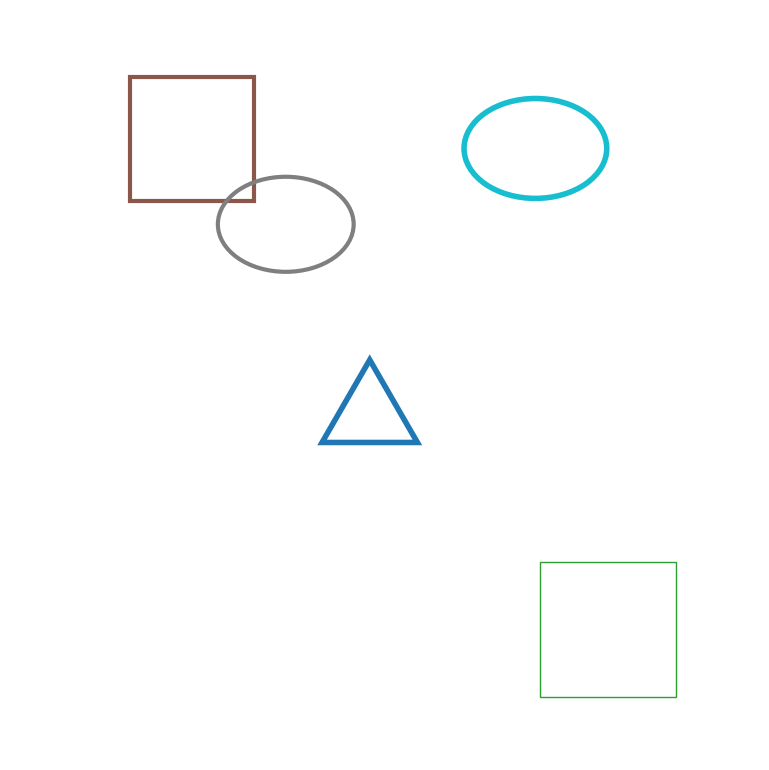[{"shape": "triangle", "thickness": 2, "radius": 0.36, "center": [0.48, 0.461]}, {"shape": "square", "thickness": 0.5, "radius": 0.44, "center": [0.79, 0.182]}, {"shape": "square", "thickness": 1.5, "radius": 0.4, "center": [0.249, 0.82]}, {"shape": "oval", "thickness": 1.5, "radius": 0.44, "center": [0.371, 0.709]}, {"shape": "oval", "thickness": 2, "radius": 0.46, "center": [0.695, 0.807]}]